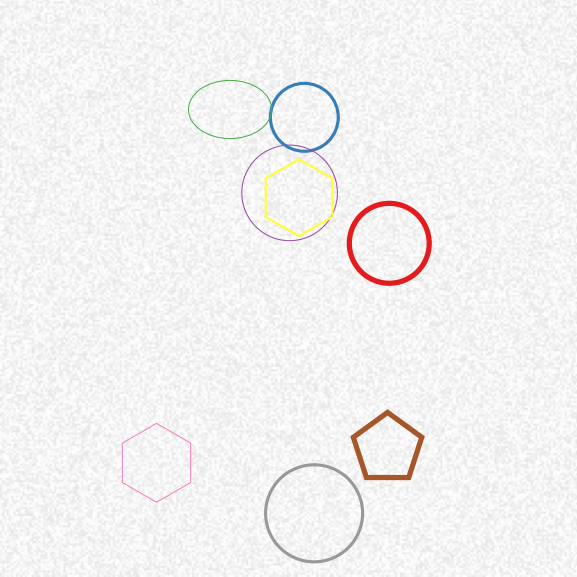[{"shape": "circle", "thickness": 2.5, "radius": 0.35, "center": [0.674, 0.578]}, {"shape": "circle", "thickness": 1.5, "radius": 0.29, "center": [0.527, 0.796]}, {"shape": "oval", "thickness": 0.5, "radius": 0.36, "center": [0.398, 0.81]}, {"shape": "circle", "thickness": 0.5, "radius": 0.41, "center": [0.501, 0.665]}, {"shape": "hexagon", "thickness": 1, "radius": 0.33, "center": [0.518, 0.657]}, {"shape": "pentagon", "thickness": 2.5, "radius": 0.31, "center": [0.671, 0.223]}, {"shape": "hexagon", "thickness": 0.5, "radius": 0.34, "center": [0.271, 0.198]}, {"shape": "circle", "thickness": 1.5, "radius": 0.42, "center": [0.544, 0.11]}]